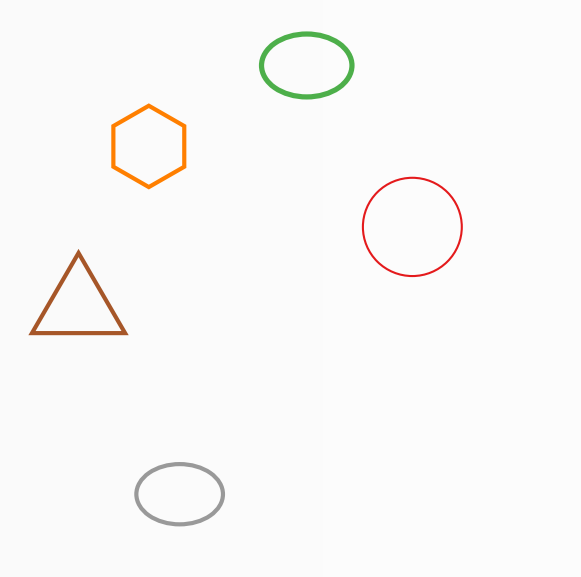[{"shape": "circle", "thickness": 1, "radius": 0.43, "center": [0.709, 0.606]}, {"shape": "oval", "thickness": 2.5, "radius": 0.39, "center": [0.528, 0.886]}, {"shape": "hexagon", "thickness": 2, "radius": 0.35, "center": [0.256, 0.746]}, {"shape": "triangle", "thickness": 2, "radius": 0.46, "center": [0.135, 0.469]}, {"shape": "oval", "thickness": 2, "radius": 0.37, "center": [0.309, 0.143]}]